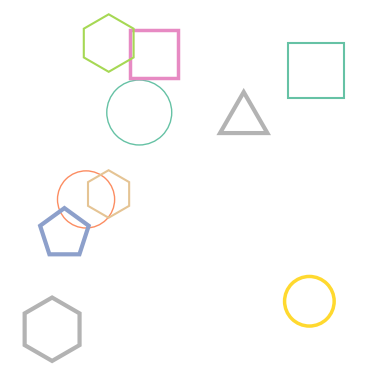[{"shape": "circle", "thickness": 1, "radius": 0.42, "center": [0.362, 0.708]}, {"shape": "square", "thickness": 1.5, "radius": 0.36, "center": [0.821, 0.816]}, {"shape": "circle", "thickness": 1, "radius": 0.37, "center": [0.224, 0.482]}, {"shape": "pentagon", "thickness": 3, "radius": 0.33, "center": [0.167, 0.393]}, {"shape": "square", "thickness": 2.5, "radius": 0.31, "center": [0.4, 0.86]}, {"shape": "hexagon", "thickness": 1.5, "radius": 0.37, "center": [0.282, 0.888]}, {"shape": "circle", "thickness": 2.5, "radius": 0.32, "center": [0.804, 0.218]}, {"shape": "hexagon", "thickness": 1.5, "radius": 0.31, "center": [0.282, 0.496]}, {"shape": "triangle", "thickness": 3, "radius": 0.35, "center": [0.633, 0.69]}, {"shape": "hexagon", "thickness": 3, "radius": 0.41, "center": [0.135, 0.145]}]